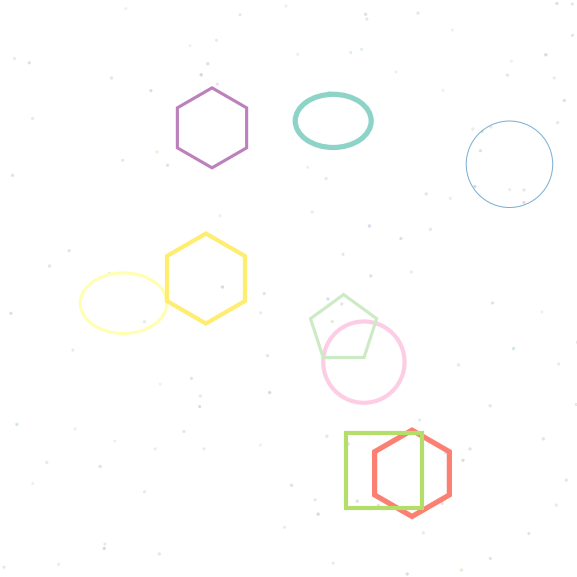[{"shape": "oval", "thickness": 2.5, "radius": 0.33, "center": [0.577, 0.79]}, {"shape": "oval", "thickness": 1.5, "radius": 0.37, "center": [0.214, 0.474]}, {"shape": "hexagon", "thickness": 2.5, "radius": 0.37, "center": [0.713, 0.18]}, {"shape": "circle", "thickness": 0.5, "radius": 0.37, "center": [0.882, 0.715]}, {"shape": "square", "thickness": 2, "radius": 0.33, "center": [0.665, 0.184]}, {"shape": "circle", "thickness": 2, "radius": 0.35, "center": [0.63, 0.372]}, {"shape": "hexagon", "thickness": 1.5, "radius": 0.35, "center": [0.367, 0.778]}, {"shape": "pentagon", "thickness": 1.5, "radius": 0.3, "center": [0.595, 0.429]}, {"shape": "hexagon", "thickness": 2, "radius": 0.39, "center": [0.357, 0.517]}]